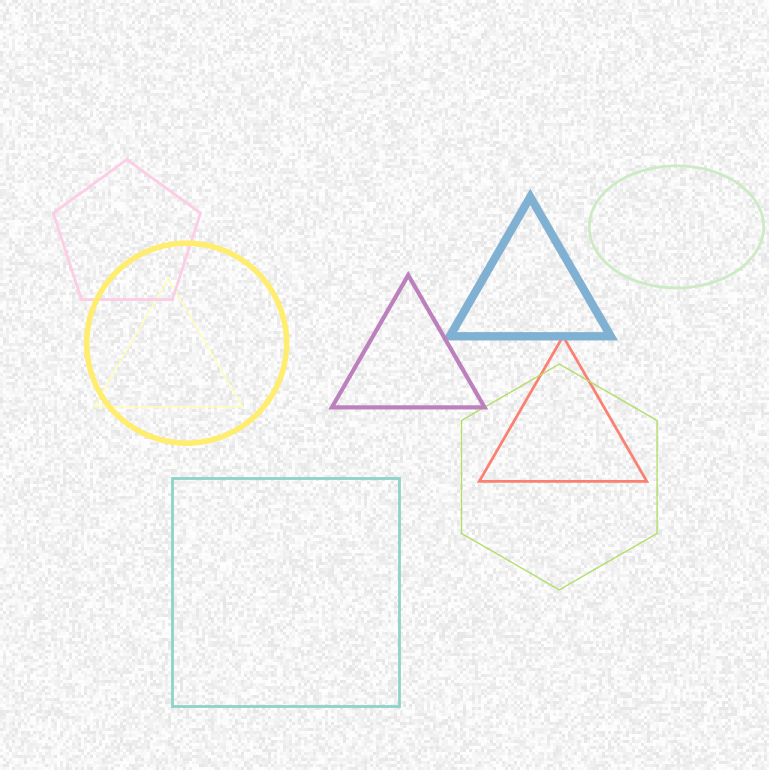[{"shape": "square", "thickness": 1, "radius": 0.74, "center": [0.371, 0.231]}, {"shape": "triangle", "thickness": 0.5, "radius": 0.56, "center": [0.219, 0.527]}, {"shape": "triangle", "thickness": 1, "radius": 0.63, "center": [0.731, 0.438]}, {"shape": "triangle", "thickness": 3, "radius": 0.6, "center": [0.689, 0.624]}, {"shape": "hexagon", "thickness": 0.5, "radius": 0.73, "center": [0.726, 0.381]}, {"shape": "pentagon", "thickness": 1, "radius": 0.5, "center": [0.165, 0.692]}, {"shape": "triangle", "thickness": 1.5, "radius": 0.57, "center": [0.53, 0.528]}, {"shape": "oval", "thickness": 1, "radius": 0.57, "center": [0.879, 0.705]}, {"shape": "circle", "thickness": 2, "radius": 0.65, "center": [0.242, 0.554]}]